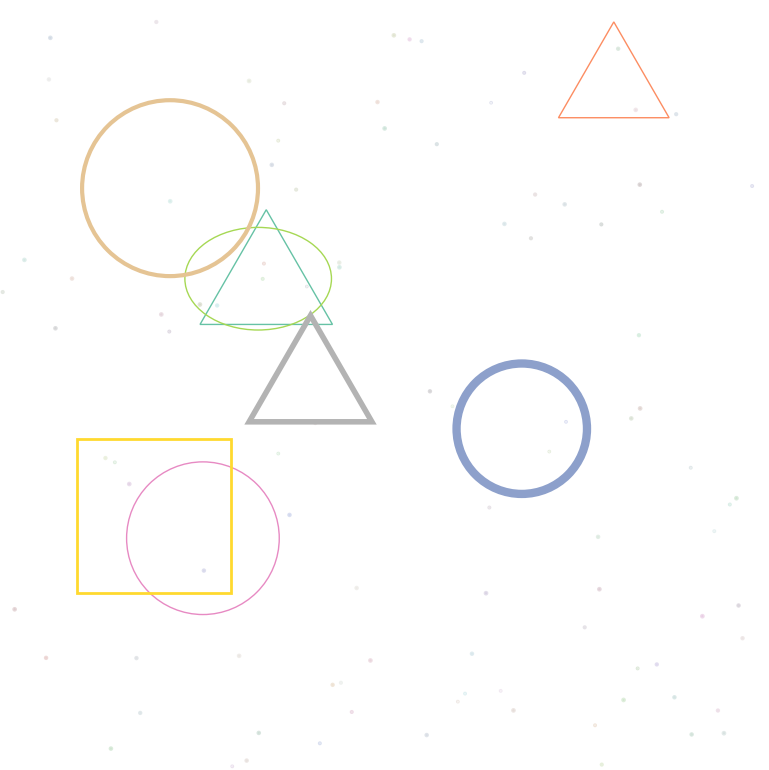[{"shape": "triangle", "thickness": 0.5, "radius": 0.5, "center": [0.346, 0.628]}, {"shape": "triangle", "thickness": 0.5, "radius": 0.41, "center": [0.797, 0.889]}, {"shape": "circle", "thickness": 3, "radius": 0.42, "center": [0.678, 0.443]}, {"shape": "circle", "thickness": 0.5, "radius": 0.5, "center": [0.264, 0.301]}, {"shape": "oval", "thickness": 0.5, "radius": 0.48, "center": [0.335, 0.638]}, {"shape": "square", "thickness": 1, "radius": 0.5, "center": [0.2, 0.33]}, {"shape": "circle", "thickness": 1.5, "radius": 0.57, "center": [0.221, 0.756]}, {"shape": "triangle", "thickness": 2, "radius": 0.46, "center": [0.403, 0.498]}]